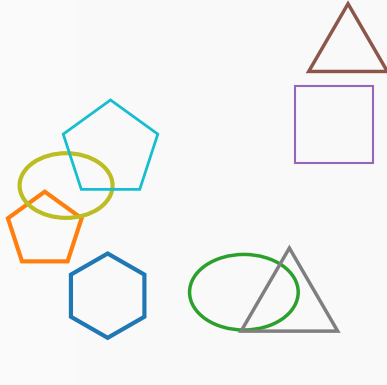[{"shape": "hexagon", "thickness": 3, "radius": 0.55, "center": [0.278, 0.232]}, {"shape": "pentagon", "thickness": 3, "radius": 0.5, "center": [0.116, 0.402]}, {"shape": "oval", "thickness": 2.5, "radius": 0.7, "center": [0.629, 0.241]}, {"shape": "square", "thickness": 1.5, "radius": 0.5, "center": [0.861, 0.676]}, {"shape": "triangle", "thickness": 2.5, "radius": 0.59, "center": [0.898, 0.873]}, {"shape": "triangle", "thickness": 2.5, "radius": 0.72, "center": [0.747, 0.212]}, {"shape": "oval", "thickness": 3, "radius": 0.6, "center": [0.171, 0.518]}, {"shape": "pentagon", "thickness": 2, "radius": 0.64, "center": [0.285, 0.612]}]